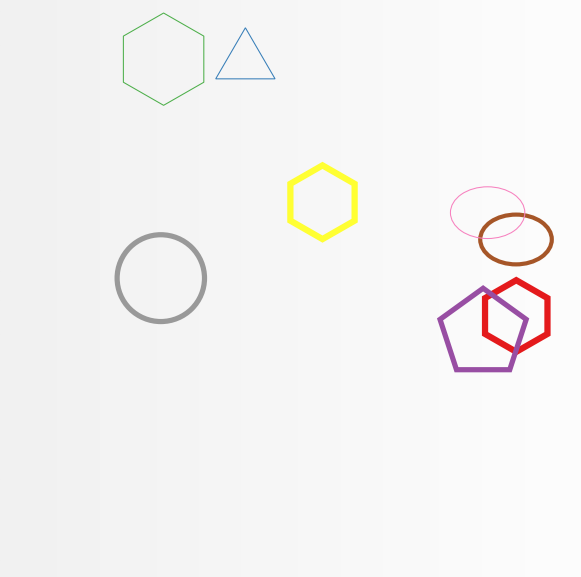[{"shape": "hexagon", "thickness": 3, "radius": 0.31, "center": [0.888, 0.452]}, {"shape": "triangle", "thickness": 0.5, "radius": 0.29, "center": [0.422, 0.892]}, {"shape": "hexagon", "thickness": 0.5, "radius": 0.4, "center": [0.281, 0.897]}, {"shape": "pentagon", "thickness": 2.5, "radius": 0.39, "center": [0.831, 0.422]}, {"shape": "hexagon", "thickness": 3, "radius": 0.32, "center": [0.555, 0.649]}, {"shape": "oval", "thickness": 2, "radius": 0.31, "center": [0.888, 0.584]}, {"shape": "oval", "thickness": 0.5, "radius": 0.32, "center": [0.839, 0.631]}, {"shape": "circle", "thickness": 2.5, "radius": 0.38, "center": [0.277, 0.517]}]